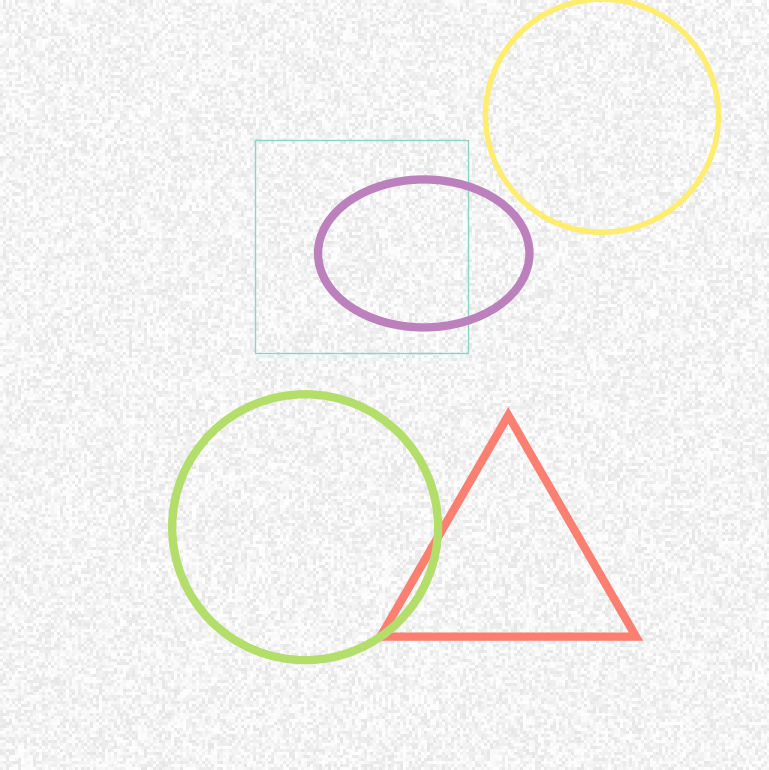[{"shape": "square", "thickness": 0.5, "radius": 0.69, "center": [0.469, 0.68]}, {"shape": "triangle", "thickness": 3, "radius": 0.96, "center": [0.66, 0.269]}, {"shape": "circle", "thickness": 3, "radius": 0.86, "center": [0.396, 0.315]}, {"shape": "oval", "thickness": 3, "radius": 0.69, "center": [0.55, 0.671]}, {"shape": "circle", "thickness": 2, "radius": 0.76, "center": [0.782, 0.85]}]